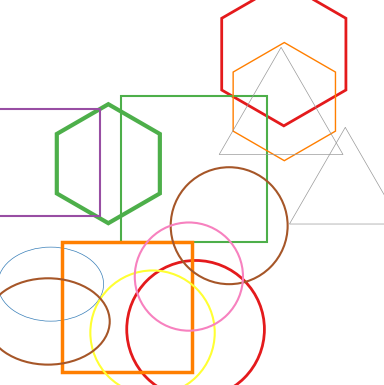[{"shape": "hexagon", "thickness": 2, "radius": 0.93, "center": [0.737, 0.859]}, {"shape": "circle", "thickness": 2, "radius": 0.89, "center": [0.508, 0.145]}, {"shape": "oval", "thickness": 0.5, "radius": 0.69, "center": [0.132, 0.262]}, {"shape": "square", "thickness": 1.5, "radius": 0.95, "center": [0.503, 0.561]}, {"shape": "hexagon", "thickness": 3, "radius": 0.77, "center": [0.281, 0.575]}, {"shape": "square", "thickness": 1.5, "radius": 0.69, "center": [0.12, 0.579]}, {"shape": "square", "thickness": 2.5, "radius": 0.84, "center": [0.33, 0.203]}, {"shape": "hexagon", "thickness": 1, "radius": 0.77, "center": [0.738, 0.736]}, {"shape": "circle", "thickness": 1.5, "radius": 0.81, "center": [0.396, 0.136]}, {"shape": "circle", "thickness": 1.5, "radius": 0.76, "center": [0.595, 0.414]}, {"shape": "oval", "thickness": 1.5, "radius": 0.8, "center": [0.125, 0.165]}, {"shape": "circle", "thickness": 1.5, "radius": 0.7, "center": [0.491, 0.282]}, {"shape": "triangle", "thickness": 0.5, "radius": 0.93, "center": [0.73, 0.691]}, {"shape": "triangle", "thickness": 0.5, "radius": 0.84, "center": [0.897, 0.502]}]